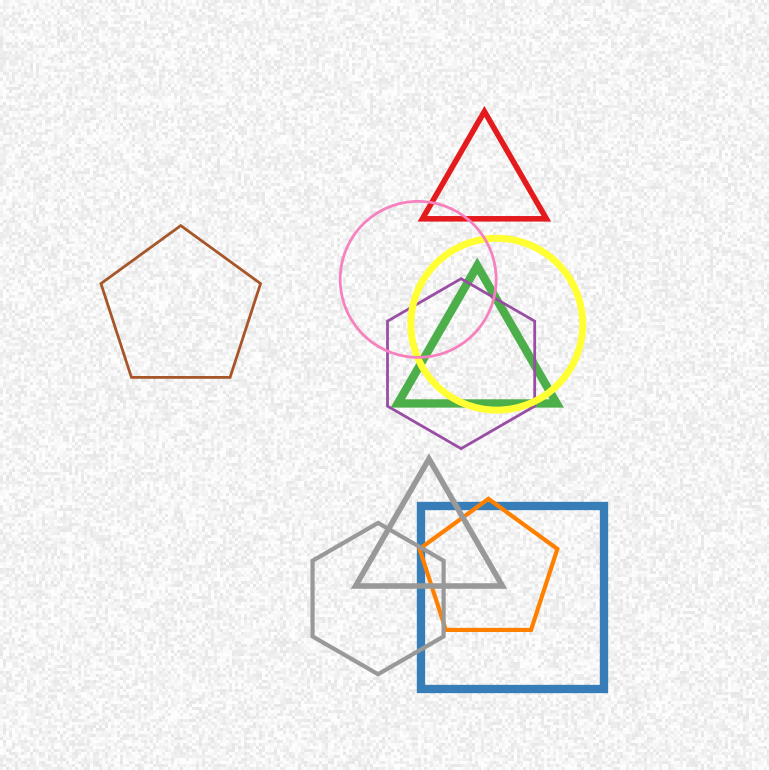[{"shape": "triangle", "thickness": 2, "radius": 0.46, "center": [0.629, 0.762]}, {"shape": "square", "thickness": 3, "radius": 0.59, "center": [0.666, 0.224]}, {"shape": "triangle", "thickness": 3, "radius": 0.6, "center": [0.62, 0.536]}, {"shape": "hexagon", "thickness": 1, "radius": 0.55, "center": [0.599, 0.528]}, {"shape": "pentagon", "thickness": 1.5, "radius": 0.47, "center": [0.634, 0.258]}, {"shape": "circle", "thickness": 2.5, "radius": 0.56, "center": [0.645, 0.579]}, {"shape": "pentagon", "thickness": 1, "radius": 0.54, "center": [0.235, 0.598]}, {"shape": "circle", "thickness": 1, "radius": 0.51, "center": [0.543, 0.637]}, {"shape": "triangle", "thickness": 2, "radius": 0.55, "center": [0.557, 0.294]}, {"shape": "hexagon", "thickness": 1.5, "radius": 0.49, "center": [0.491, 0.223]}]